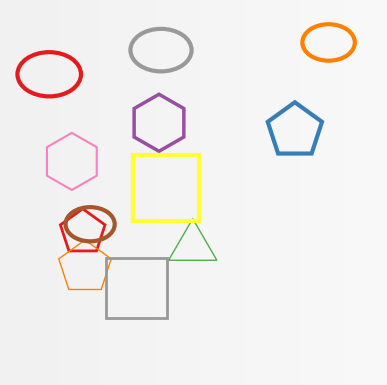[{"shape": "oval", "thickness": 3, "radius": 0.41, "center": [0.127, 0.807]}, {"shape": "pentagon", "thickness": 2, "radius": 0.3, "center": [0.213, 0.397]}, {"shape": "pentagon", "thickness": 3, "radius": 0.37, "center": [0.761, 0.661]}, {"shape": "triangle", "thickness": 1, "radius": 0.36, "center": [0.497, 0.36]}, {"shape": "hexagon", "thickness": 2.5, "radius": 0.37, "center": [0.41, 0.681]}, {"shape": "pentagon", "thickness": 1, "radius": 0.36, "center": [0.219, 0.306]}, {"shape": "oval", "thickness": 3, "radius": 0.34, "center": [0.848, 0.89]}, {"shape": "square", "thickness": 3, "radius": 0.43, "center": [0.427, 0.512]}, {"shape": "oval", "thickness": 3, "radius": 0.32, "center": [0.233, 0.418]}, {"shape": "hexagon", "thickness": 1.5, "radius": 0.37, "center": [0.185, 0.581]}, {"shape": "square", "thickness": 2, "radius": 0.39, "center": [0.351, 0.251]}, {"shape": "oval", "thickness": 3, "radius": 0.39, "center": [0.416, 0.87]}]